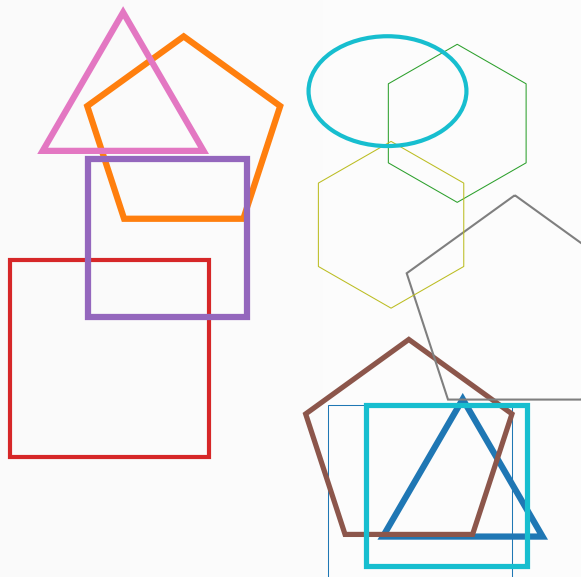[{"shape": "triangle", "thickness": 3, "radius": 0.79, "center": [0.796, 0.149]}, {"shape": "square", "thickness": 0.5, "radius": 0.79, "center": [0.723, 0.14]}, {"shape": "pentagon", "thickness": 3, "radius": 0.87, "center": [0.316, 0.762]}, {"shape": "hexagon", "thickness": 0.5, "radius": 0.68, "center": [0.787, 0.786]}, {"shape": "square", "thickness": 2, "radius": 0.85, "center": [0.188, 0.379]}, {"shape": "square", "thickness": 3, "radius": 0.68, "center": [0.288, 0.587]}, {"shape": "pentagon", "thickness": 2.5, "radius": 0.93, "center": [0.703, 0.225]}, {"shape": "triangle", "thickness": 3, "radius": 0.8, "center": [0.212, 0.818]}, {"shape": "pentagon", "thickness": 1, "radius": 0.98, "center": [0.886, 0.465]}, {"shape": "hexagon", "thickness": 0.5, "radius": 0.72, "center": [0.673, 0.61]}, {"shape": "square", "thickness": 2.5, "radius": 0.69, "center": [0.768, 0.158]}, {"shape": "oval", "thickness": 2, "radius": 0.68, "center": [0.667, 0.841]}]